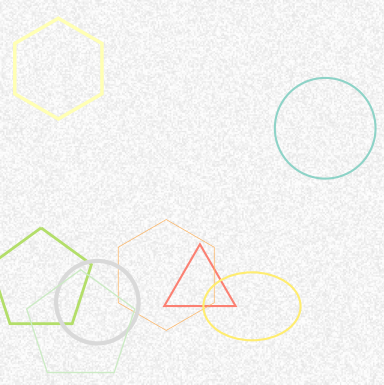[{"shape": "circle", "thickness": 1.5, "radius": 0.65, "center": [0.845, 0.667]}, {"shape": "hexagon", "thickness": 2.5, "radius": 0.65, "center": [0.152, 0.822]}, {"shape": "triangle", "thickness": 1.5, "radius": 0.53, "center": [0.519, 0.259]}, {"shape": "hexagon", "thickness": 0.5, "radius": 0.72, "center": [0.432, 0.286]}, {"shape": "pentagon", "thickness": 2, "radius": 0.69, "center": [0.107, 0.271]}, {"shape": "circle", "thickness": 3, "radius": 0.54, "center": [0.253, 0.215]}, {"shape": "pentagon", "thickness": 1, "radius": 0.74, "center": [0.21, 0.152]}, {"shape": "oval", "thickness": 1.5, "radius": 0.63, "center": [0.654, 0.204]}]